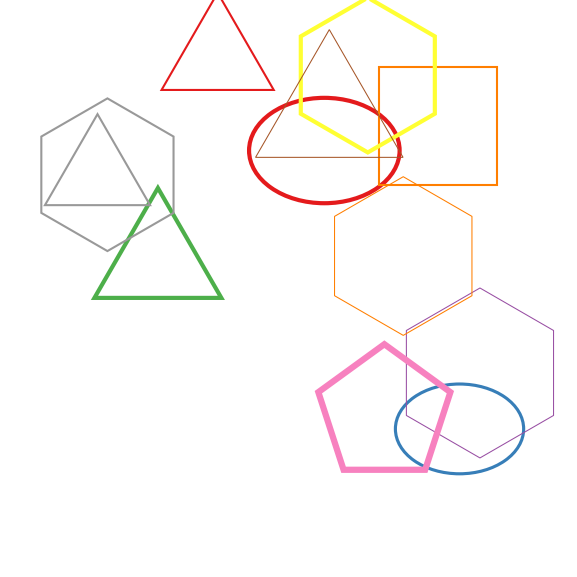[{"shape": "triangle", "thickness": 1, "radius": 0.56, "center": [0.377, 0.899]}, {"shape": "oval", "thickness": 2, "radius": 0.65, "center": [0.562, 0.738]}, {"shape": "oval", "thickness": 1.5, "radius": 0.56, "center": [0.796, 0.256]}, {"shape": "triangle", "thickness": 2, "radius": 0.63, "center": [0.273, 0.547]}, {"shape": "hexagon", "thickness": 0.5, "radius": 0.74, "center": [0.831, 0.353]}, {"shape": "hexagon", "thickness": 0.5, "radius": 0.69, "center": [0.698, 0.556]}, {"shape": "square", "thickness": 1, "radius": 0.51, "center": [0.758, 0.781]}, {"shape": "hexagon", "thickness": 2, "radius": 0.67, "center": [0.637, 0.869]}, {"shape": "triangle", "thickness": 0.5, "radius": 0.74, "center": [0.57, 0.8]}, {"shape": "pentagon", "thickness": 3, "radius": 0.6, "center": [0.666, 0.283]}, {"shape": "hexagon", "thickness": 1, "radius": 0.66, "center": [0.186, 0.697]}, {"shape": "triangle", "thickness": 1, "radius": 0.53, "center": [0.169, 0.696]}]